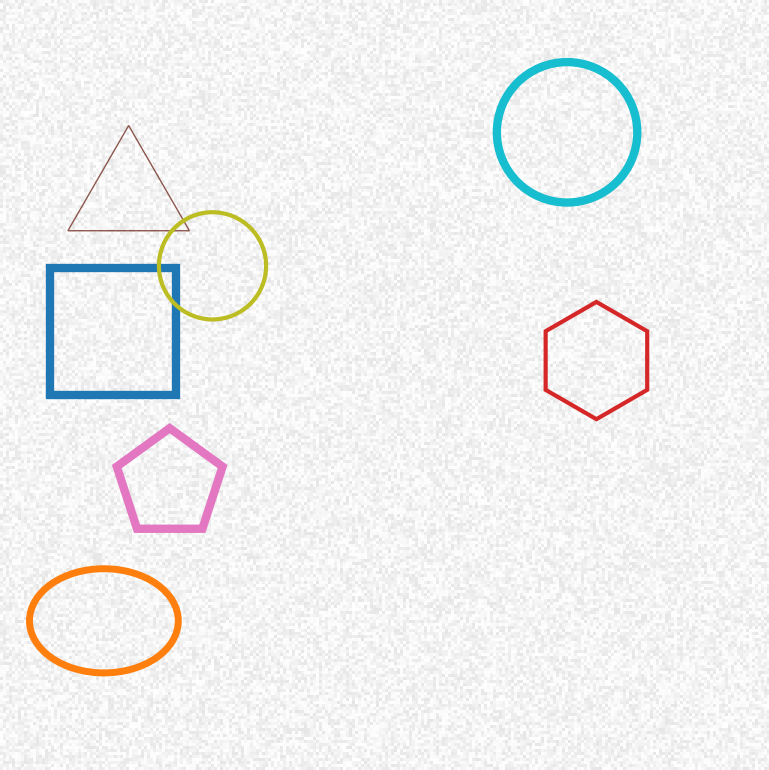[{"shape": "square", "thickness": 3, "radius": 0.41, "center": [0.147, 0.57]}, {"shape": "oval", "thickness": 2.5, "radius": 0.48, "center": [0.135, 0.194]}, {"shape": "hexagon", "thickness": 1.5, "radius": 0.38, "center": [0.775, 0.532]}, {"shape": "triangle", "thickness": 0.5, "radius": 0.46, "center": [0.167, 0.746]}, {"shape": "pentagon", "thickness": 3, "radius": 0.36, "center": [0.22, 0.372]}, {"shape": "circle", "thickness": 1.5, "radius": 0.35, "center": [0.276, 0.655]}, {"shape": "circle", "thickness": 3, "radius": 0.46, "center": [0.736, 0.828]}]